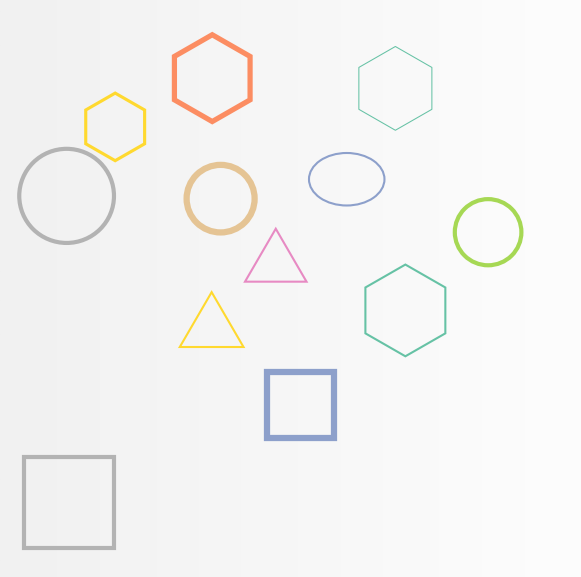[{"shape": "hexagon", "thickness": 0.5, "radius": 0.36, "center": [0.68, 0.846]}, {"shape": "hexagon", "thickness": 1, "radius": 0.4, "center": [0.697, 0.462]}, {"shape": "hexagon", "thickness": 2.5, "radius": 0.38, "center": [0.365, 0.864]}, {"shape": "square", "thickness": 3, "radius": 0.29, "center": [0.516, 0.297]}, {"shape": "oval", "thickness": 1, "radius": 0.32, "center": [0.597, 0.689]}, {"shape": "triangle", "thickness": 1, "radius": 0.31, "center": [0.474, 0.542]}, {"shape": "circle", "thickness": 2, "radius": 0.29, "center": [0.84, 0.597]}, {"shape": "hexagon", "thickness": 1.5, "radius": 0.29, "center": [0.198, 0.779]}, {"shape": "triangle", "thickness": 1, "radius": 0.32, "center": [0.364, 0.43]}, {"shape": "circle", "thickness": 3, "radius": 0.29, "center": [0.38, 0.655]}, {"shape": "circle", "thickness": 2, "radius": 0.41, "center": [0.115, 0.66]}, {"shape": "square", "thickness": 2, "radius": 0.39, "center": [0.119, 0.129]}]